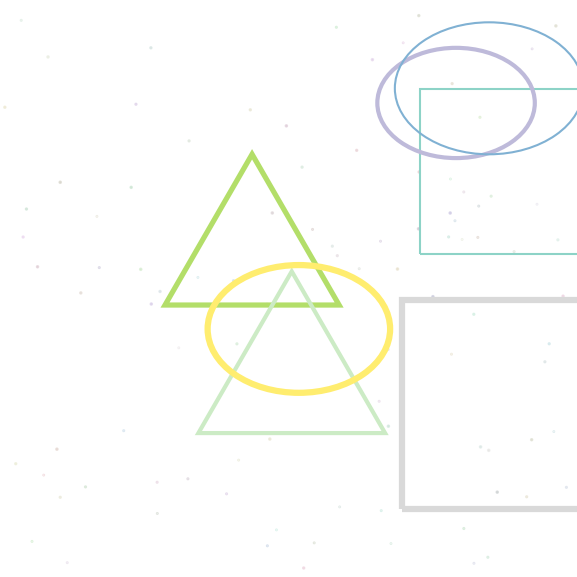[{"shape": "square", "thickness": 1, "radius": 0.72, "center": [0.87, 0.702]}, {"shape": "oval", "thickness": 2, "radius": 0.68, "center": [0.79, 0.821]}, {"shape": "oval", "thickness": 1, "radius": 0.82, "center": [0.847, 0.846]}, {"shape": "triangle", "thickness": 2.5, "radius": 0.87, "center": [0.436, 0.558]}, {"shape": "square", "thickness": 3, "radius": 0.9, "center": [0.878, 0.298]}, {"shape": "triangle", "thickness": 2, "radius": 0.93, "center": [0.505, 0.343]}, {"shape": "oval", "thickness": 3, "radius": 0.79, "center": [0.518, 0.43]}]